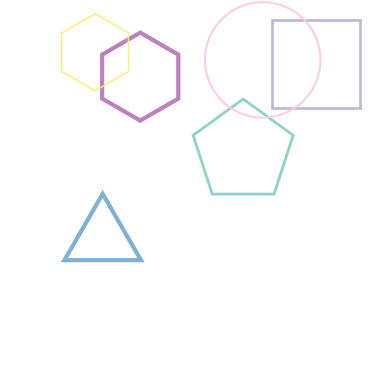[{"shape": "pentagon", "thickness": 2, "radius": 0.68, "center": [0.632, 0.606]}, {"shape": "square", "thickness": 2, "radius": 0.57, "center": [0.821, 0.835]}, {"shape": "triangle", "thickness": 3, "radius": 0.57, "center": [0.267, 0.382]}, {"shape": "circle", "thickness": 1.5, "radius": 0.75, "center": [0.682, 0.844]}, {"shape": "hexagon", "thickness": 3, "radius": 0.57, "center": [0.364, 0.801]}, {"shape": "hexagon", "thickness": 1, "radius": 0.5, "center": [0.247, 0.864]}]